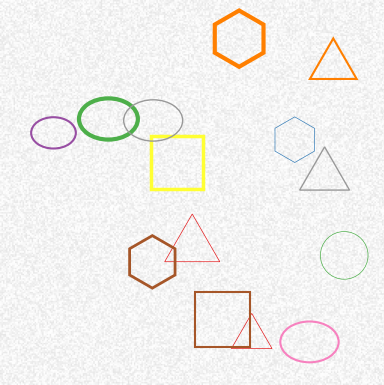[{"shape": "triangle", "thickness": 0.5, "radius": 0.3, "center": [0.654, 0.125]}, {"shape": "triangle", "thickness": 0.5, "radius": 0.41, "center": [0.499, 0.362]}, {"shape": "hexagon", "thickness": 0.5, "radius": 0.3, "center": [0.766, 0.637]}, {"shape": "circle", "thickness": 0.5, "radius": 0.31, "center": [0.894, 0.337]}, {"shape": "oval", "thickness": 3, "radius": 0.38, "center": [0.282, 0.691]}, {"shape": "oval", "thickness": 1.5, "radius": 0.29, "center": [0.139, 0.655]}, {"shape": "hexagon", "thickness": 3, "radius": 0.37, "center": [0.621, 0.9]}, {"shape": "triangle", "thickness": 1.5, "radius": 0.35, "center": [0.866, 0.83]}, {"shape": "square", "thickness": 2.5, "radius": 0.34, "center": [0.46, 0.578]}, {"shape": "square", "thickness": 1.5, "radius": 0.35, "center": [0.577, 0.171]}, {"shape": "hexagon", "thickness": 2, "radius": 0.34, "center": [0.396, 0.32]}, {"shape": "oval", "thickness": 1.5, "radius": 0.38, "center": [0.804, 0.112]}, {"shape": "triangle", "thickness": 1, "radius": 0.37, "center": [0.843, 0.544]}, {"shape": "oval", "thickness": 1, "radius": 0.38, "center": [0.398, 0.687]}]